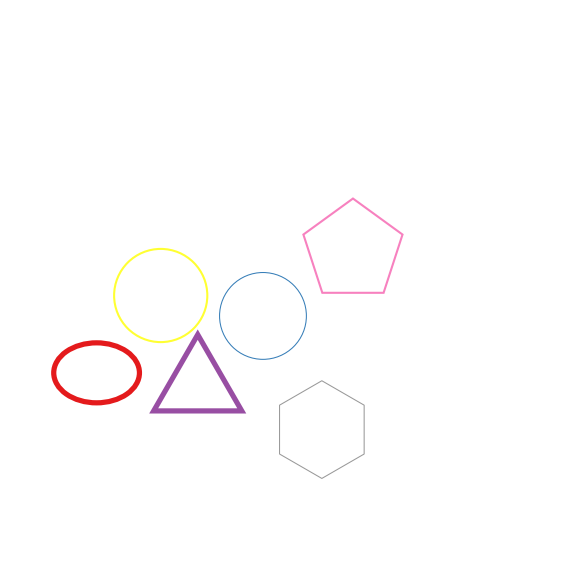[{"shape": "oval", "thickness": 2.5, "radius": 0.37, "center": [0.167, 0.354]}, {"shape": "circle", "thickness": 0.5, "radius": 0.38, "center": [0.455, 0.452]}, {"shape": "triangle", "thickness": 2.5, "radius": 0.44, "center": [0.342, 0.332]}, {"shape": "circle", "thickness": 1, "radius": 0.4, "center": [0.278, 0.487]}, {"shape": "pentagon", "thickness": 1, "radius": 0.45, "center": [0.611, 0.565]}, {"shape": "hexagon", "thickness": 0.5, "radius": 0.42, "center": [0.557, 0.255]}]